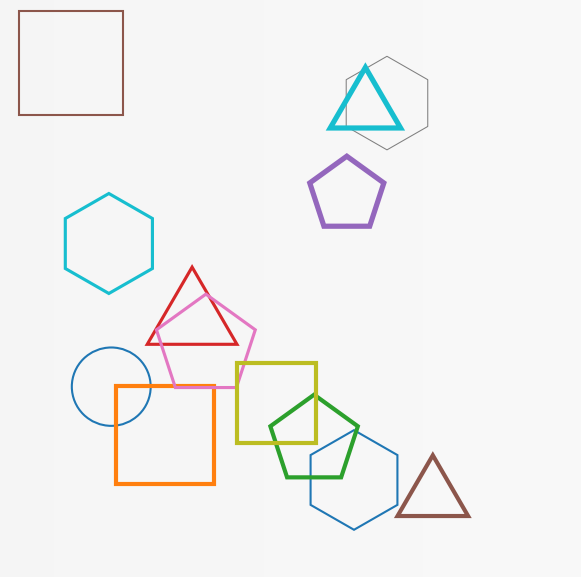[{"shape": "hexagon", "thickness": 1, "radius": 0.43, "center": [0.609, 0.168]}, {"shape": "circle", "thickness": 1, "radius": 0.34, "center": [0.191, 0.33]}, {"shape": "square", "thickness": 2, "radius": 0.42, "center": [0.284, 0.246]}, {"shape": "pentagon", "thickness": 2, "radius": 0.4, "center": [0.54, 0.237]}, {"shape": "triangle", "thickness": 1.5, "radius": 0.45, "center": [0.33, 0.447]}, {"shape": "pentagon", "thickness": 2.5, "radius": 0.34, "center": [0.597, 0.662]}, {"shape": "square", "thickness": 1, "radius": 0.45, "center": [0.122, 0.89]}, {"shape": "triangle", "thickness": 2, "radius": 0.35, "center": [0.745, 0.141]}, {"shape": "pentagon", "thickness": 1.5, "radius": 0.45, "center": [0.354, 0.4]}, {"shape": "hexagon", "thickness": 0.5, "radius": 0.4, "center": [0.666, 0.821]}, {"shape": "square", "thickness": 2, "radius": 0.34, "center": [0.476, 0.302]}, {"shape": "triangle", "thickness": 2.5, "radius": 0.35, "center": [0.629, 0.812]}, {"shape": "hexagon", "thickness": 1.5, "radius": 0.43, "center": [0.187, 0.577]}]